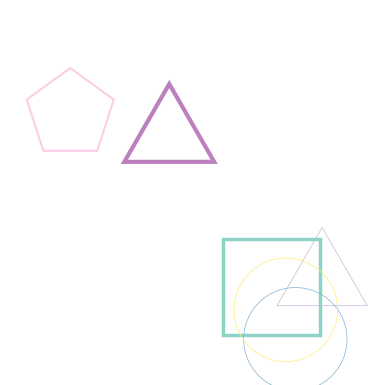[{"shape": "square", "thickness": 2.5, "radius": 0.63, "center": [0.706, 0.255]}, {"shape": "triangle", "thickness": 0.5, "radius": 0.68, "center": [0.837, 0.274]}, {"shape": "circle", "thickness": 0.5, "radius": 0.67, "center": [0.767, 0.119]}, {"shape": "pentagon", "thickness": 1.5, "radius": 0.59, "center": [0.183, 0.704]}, {"shape": "triangle", "thickness": 3, "radius": 0.67, "center": [0.44, 0.647]}, {"shape": "circle", "thickness": 0.5, "radius": 0.67, "center": [0.742, 0.195]}]